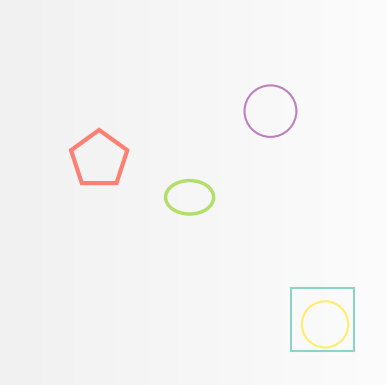[{"shape": "square", "thickness": 1.5, "radius": 0.41, "center": [0.833, 0.169]}, {"shape": "pentagon", "thickness": 3, "radius": 0.38, "center": [0.256, 0.586]}, {"shape": "oval", "thickness": 2.5, "radius": 0.31, "center": [0.489, 0.488]}, {"shape": "circle", "thickness": 1.5, "radius": 0.33, "center": [0.698, 0.711]}, {"shape": "circle", "thickness": 1.5, "radius": 0.3, "center": [0.839, 0.158]}]